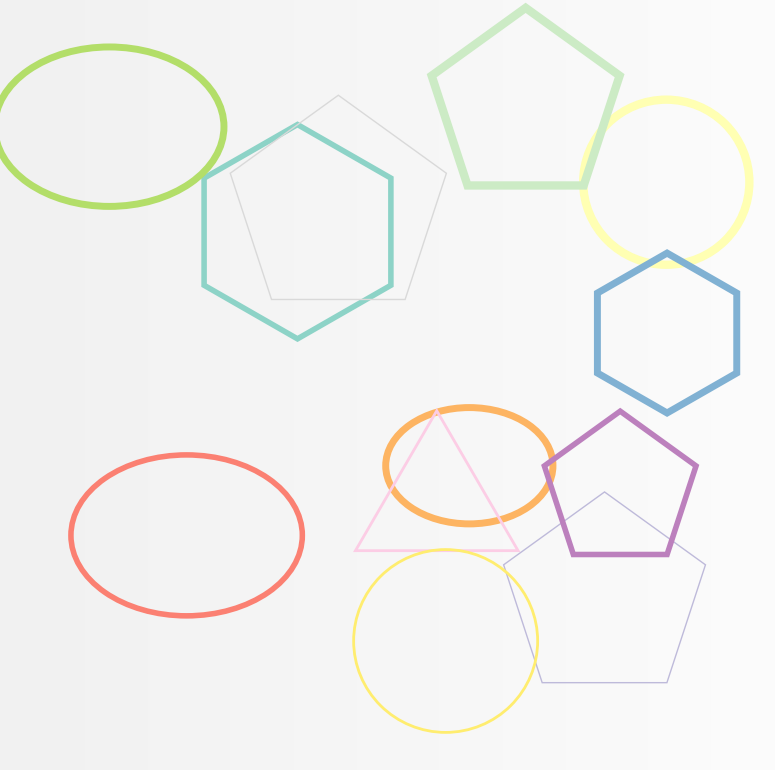[{"shape": "hexagon", "thickness": 2, "radius": 0.7, "center": [0.384, 0.699]}, {"shape": "circle", "thickness": 3, "radius": 0.54, "center": [0.86, 0.763]}, {"shape": "pentagon", "thickness": 0.5, "radius": 0.68, "center": [0.78, 0.224]}, {"shape": "oval", "thickness": 2, "radius": 0.75, "center": [0.241, 0.305]}, {"shape": "hexagon", "thickness": 2.5, "radius": 0.52, "center": [0.861, 0.567]}, {"shape": "oval", "thickness": 2.5, "radius": 0.54, "center": [0.606, 0.395]}, {"shape": "oval", "thickness": 2.5, "radius": 0.74, "center": [0.141, 0.835]}, {"shape": "triangle", "thickness": 1, "radius": 0.61, "center": [0.564, 0.345]}, {"shape": "pentagon", "thickness": 0.5, "radius": 0.73, "center": [0.437, 0.73]}, {"shape": "pentagon", "thickness": 2, "radius": 0.51, "center": [0.8, 0.363]}, {"shape": "pentagon", "thickness": 3, "radius": 0.64, "center": [0.678, 0.862]}, {"shape": "circle", "thickness": 1, "radius": 0.59, "center": [0.575, 0.168]}]